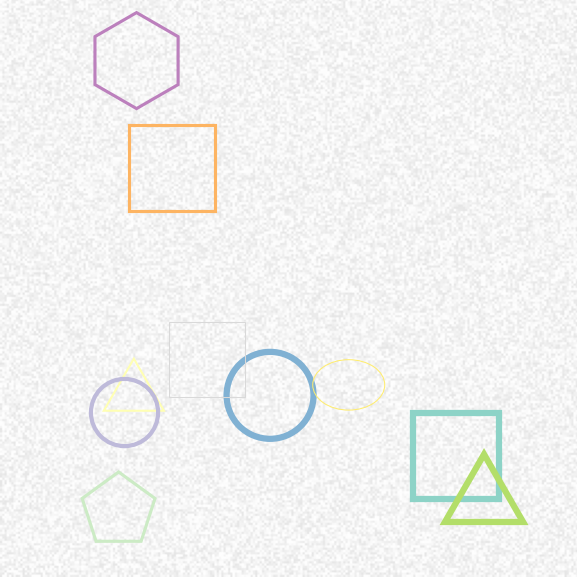[{"shape": "square", "thickness": 3, "radius": 0.37, "center": [0.79, 0.21]}, {"shape": "triangle", "thickness": 1, "radius": 0.3, "center": [0.232, 0.318]}, {"shape": "circle", "thickness": 2, "radius": 0.29, "center": [0.216, 0.285]}, {"shape": "circle", "thickness": 3, "radius": 0.38, "center": [0.468, 0.315]}, {"shape": "square", "thickness": 1.5, "radius": 0.37, "center": [0.298, 0.708]}, {"shape": "triangle", "thickness": 3, "radius": 0.39, "center": [0.838, 0.134]}, {"shape": "square", "thickness": 0.5, "radius": 0.33, "center": [0.358, 0.377]}, {"shape": "hexagon", "thickness": 1.5, "radius": 0.42, "center": [0.236, 0.894]}, {"shape": "pentagon", "thickness": 1.5, "radius": 0.33, "center": [0.205, 0.116]}, {"shape": "oval", "thickness": 0.5, "radius": 0.31, "center": [0.604, 0.333]}]